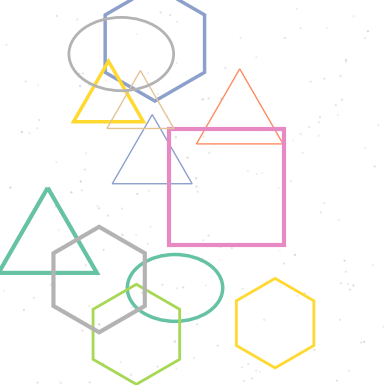[{"shape": "oval", "thickness": 2.5, "radius": 0.62, "center": [0.455, 0.252]}, {"shape": "triangle", "thickness": 3, "radius": 0.74, "center": [0.124, 0.365]}, {"shape": "triangle", "thickness": 1, "radius": 0.65, "center": [0.623, 0.691]}, {"shape": "hexagon", "thickness": 2.5, "radius": 0.75, "center": [0.402, 0.887]}, {"shape": "triangle", "thickness": 1, "radius": 0.6, "center": [0.395, 0.583]}, {"shape": "square", "thickness": 3, "radius": 0.75, "center": [0.589, 0.514]}, {"shape": "hexagon", "thickness": 2, "radius": 0.65, "center": [0.354, 0.132]}, {"shape": "hexagon", "thickness": 2, "radius": 0.58, "center": [0.715, 0.161]}, {"shape": "triangle", "thickness": 2.5, "radius": 0.52, "center": [0.282, 0.736]}, {"shape": "triangle", "thickness": 1, "radius": 0.5, "center": [0.365, 0.716]}, {"shape": "oval", "thickness": 2, "radius": 0.68, "center": [0.315, 0.86]}, {"shape": "hexagon", "thickness": 3, "radius": 0.68, "center": [0.257, 0.274]}]